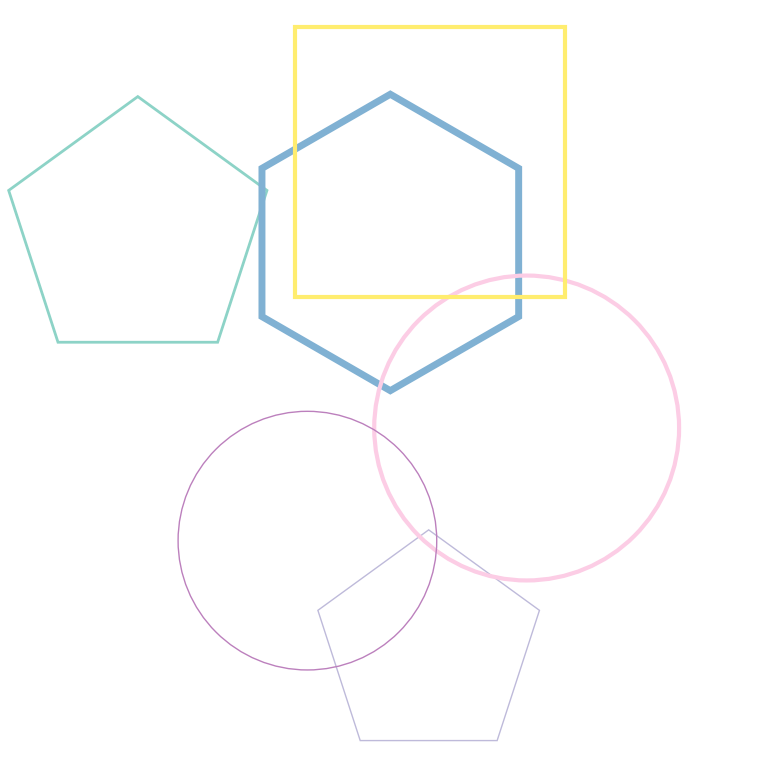[{"shape": "pentagon", "thickness": 1, "radius": 0.88, "center": [0.179, 0.698]}, {"shape": "pentagon", "thickness": 0.5, "radius": 0.76, "center": [0.557, 0.161]}, {"shape": "hexagon", "thickness": 2.5, "radius": 0.96, "center": [0.507, 0.685]}, {"shape": "circle", "thickness": 1.5, "radius": 0.99, "center": [0.684, 0.444]}, {"shape": "circle", "thickness": 0.5, "radius": 0.84, "center": [0.399, 0.298]}, {"shape": "square", "thickness": 1.5, "radius": 0.88, "center": [0.559, 0.79]}]